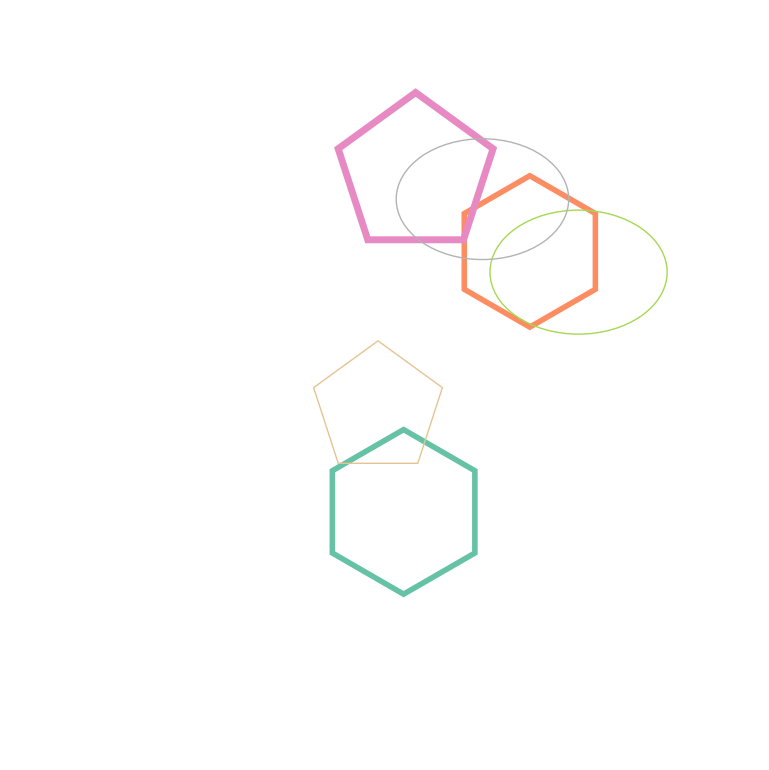[{"shape": "hexagon", "thickness": 2, "radius": 0.53, "center": [0.524, 0.335]}, {"shape": "hexagon", "thickness": 2, "radius": 0.49, "center": [0.688, 0.673]}, {"shape": "pentagon", "thickness": 2.5, "radius": 0.53, "center": [0.54, 0.774]}, {"shape": "oval", "thickness": 0.5, "radius": 0.58, "center": [0.751, 0.647]}, {"shape": "pentagon", "thickness": 0.5, "radius": 0.44, "center": [0.491, 0.469]}, {"shape": "oval", "thickness": 0.5, "radius": 0.56, "center": [0.627, 0.741]}]